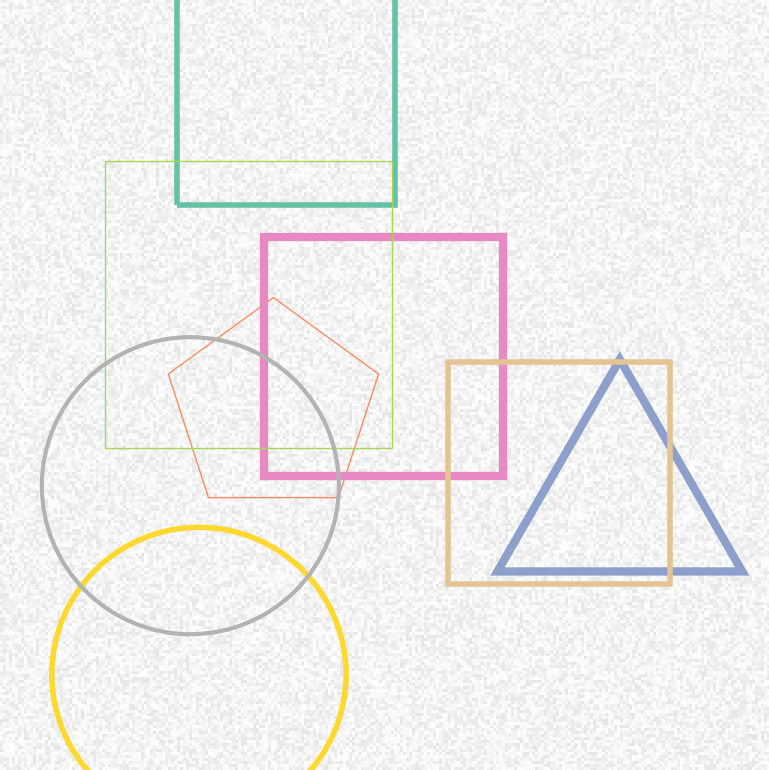[{"shape": "square", "thickness": 2, "radius": 0.71, "center": [0.371, 0.875]}, {"shape": "pentagon", "thickness": 0.5, "radius": 0.72, "center": [0.355, 0.47]}, {"shape": "triangle", "thickness": 3, "radius": 0.92, "center": [0.805, 0.35]}, {"shape": "square", "thickness": 3, "radius": 0.78, "center": [0.498, 0.537]}, {"shape": "square", "thickness": 0.5, "radius": 0.93, "center": [0.323, 0.604]}, {"shape": "circle", "thickness": 2, "radius": 0.96, "center": [0.258, 0.124]}, {"shape": "square", "thickness": 2, "radius": 0.72, "center": [0.726, 0.386]}, {"shape": "circle", "thickness": 1.5, "radius": 0.96, "center": [0.247, 0.369]}]